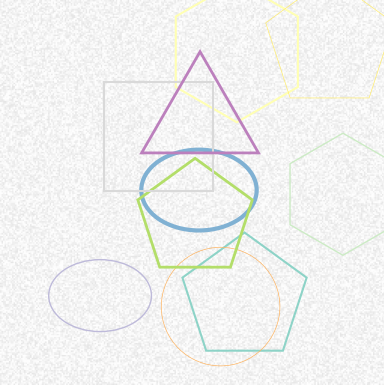[{"shape": "pentagon", "thickness": 1.5, "radius": 0.85, "center": [0.635, 0.226]}, {"shape": "hexagon", "thickness": 1.5, "radius": 0.92, "center": [0.615, 0.866]}, {"shape": "oval", "thickness": 1, "radius": 0.67, "center": [0.26, 0.232]}, {"shape": "oval", "thickness": 3, "radius": 0.75, "center": [0.517, 0.506]}, {"shape": "circle", "thickness": 0.5, "radius": 0.77, "center": [0.573, 0.204]}, {"shape": "pentagon", "thickness": 2, "radius": 0.78, "center": [0.507, 0.433]}, {"shape": "square", "thickness": 1.5, "radius": 0.71, "center": [0.412, 0.645]}, {"shape": "triangle", "thickness": 2, "radius": 0.88, "center": [0.52, 0.69]}, {"shape": "hexagon", "thickness": 1, "radius": 0.79, "center": [0.891, 0.496]}, {"shape": "pentagon", "thickness": 0.5, "radius": 0.87, "center": [0.856, 0.887]}]